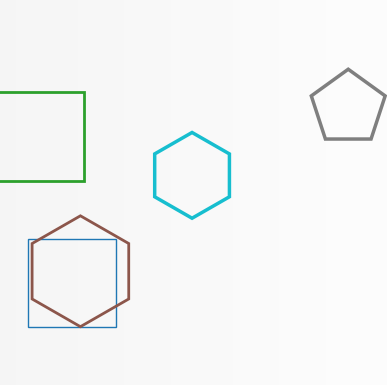[{"shape": "square", "thickness": 1, "radius": 0.57, "center": [0.185, 0.266]}, {"shape": "square", "thickness": 2, "radius": 0.58, "center": [0.101, 0.645]}, {"shape": "hexagon", "thickness": 2, "radius": 0.72, "center": [0.208, 0.295]}, {"shape": "pentagon", "thickness": 2.5, "radius": 0.5, "center": [0.899, 0.72]}, {"shape": "hexagon", "thickness": 2.5, "radius": 0.56, "center": [0.496, 0.545]}]